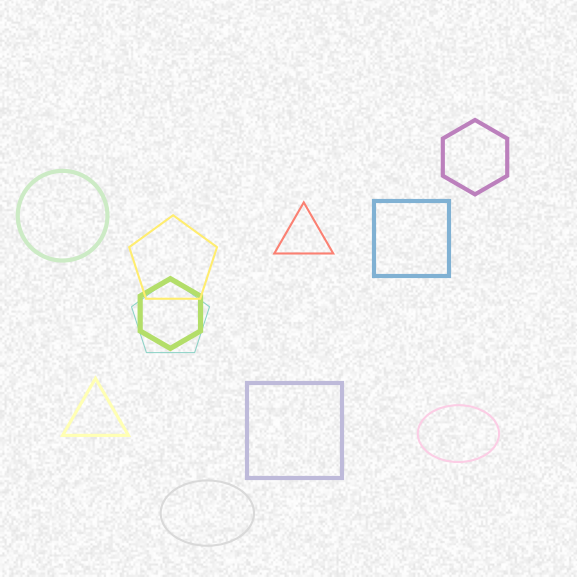[{"shape": "pentagon", "thickness": 0.5, "radius": 0.36, "center": [0.295, 0.446]}, {"shape": "triangle", "thickness": 1.5, "radius": 0.33, "center": [0.165, 0.278]}, {"shape": "square", "thickness": 2, "radius": 0.41, "center": [0.51, 0.254]}, {"shape": "triangle", "thickness": 1, "radius": 0.29, "center": [0.526, 0.59]}, {"shape": "square", "thickness": 2, "radius": 0.32, "center": [0.712, 0.586]}, {"shape": "hexagon", "thickness": 2.5, "radius": 0.3, "center": [0.295, 0.456]}, {"shape": "oval", "thickness": 1, "radius": 0.35, "center": [0.794, 0.248]}, {"shape": "oval", "thickness": 1, "radius": 0.4, "center": [0.359, 0.111]}, {"shape": "hexagon", "thickness": 2, "radius": 0.32, "center": [0.823, 0.727]}, {"shape": "circle", "thickness": 2, "radius": 0.39, "center": [0.108, 0.626]}, {"shape": "pentagon", "thickness": 1, "radius": 0.4, "center": [0.3, 0.546]}]